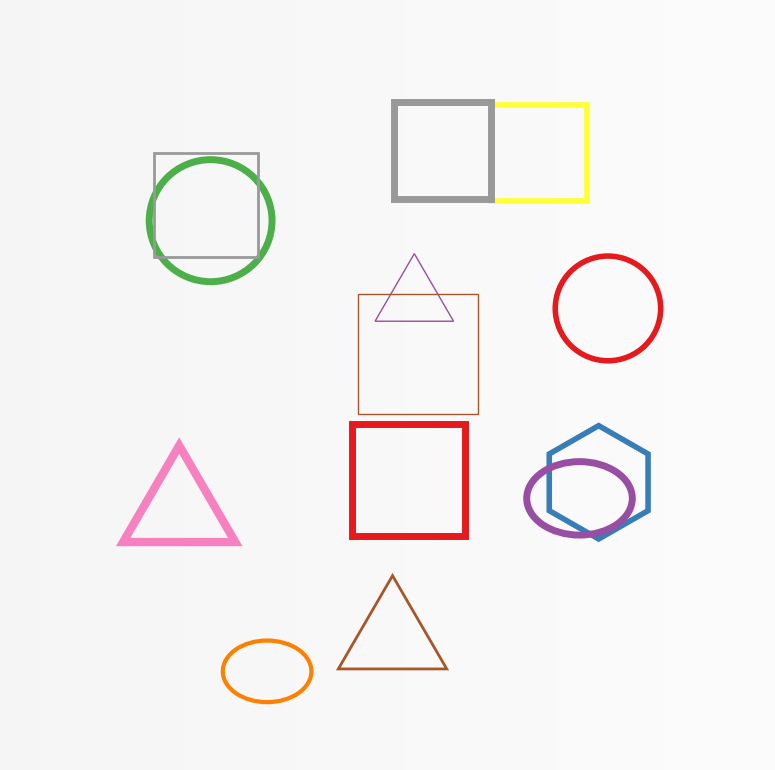[{"shape": "square", "thickness": 2.5, "radius": 0.36, "center": [0.527, 0.377]}, {"shape": "circle", "thickness": 2, "radius": 0.34, "center": [0.784, 0.599]}, {"shape": "hexagon", "thickness": 2, "radius": 0.37, "center": [0.772, 0.374]}, {"shape": "circle", "thickness": 2.5, "radius": 0.4, "center": [0.272, 0.713]}, {"shape": "triangle", "thickness": 0.5, "radius": 0.29, "center": [0.535, 0.612]}, {"shape": "oval", "thickness": 2.5, "radius": 0.34, "center": [0.748, 0.353]}, {"shape": "oval", "thickness": 1.5, "radius": 0.29, "center": [0.345, 0.128]}, {"shape": "square", "thickness": 2, "radius": 0.31, "center": [0.696, 0.801]}, {"shape": "square", "thickness": 0.5, "radius": 0.39, "center": [0.539, 0.54]}, {"shape": "triangle", "thickness": 1, "radius": 0.4, "center": [0.507, 0.172]}, {"shape": "triangle", "thickness": 3, "radius": 0.42, "center": [0.231, 0.338]}, {"shape": "square", "thickness": 2.5, "radius": 0.31, "center": [0.571, 0.804]}, {"shape": "square", "thickness": 1, "radius": 0.34, "center": [0.266, 0.734]}]